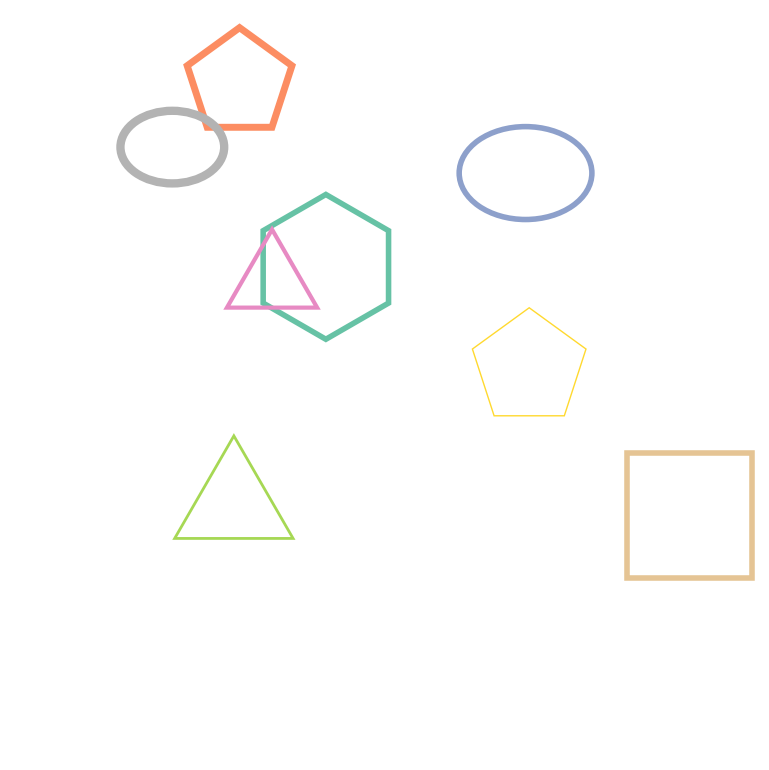[{"shape": "hexagon", "thickness": 2, "radius": 0.47, "center": [0.423, 0.653]}, {"shape": "pentagon", "thickness": 2.5, "radius": 0.36, "center": [0.311, 0.893]}, {"shape": "oval", "thickness": 2, "radius": 0.43, "center": [0.683, 0.775]}, {"shape": "triangle", "thickness": 1.5, "radius": 0.34, "center": [0.353, 0.634]}, {"shape": "triangle", "thickness": 1, "radius": 0.44, "center": [0.304, 0.345]}, {"shape": "pentagon", "thickness": 0.5, "radius": 0.39, "center": [0.687, 0.523]}, {"shape": "square", "thickness": 2, "radius": 0.41, "center": [0.895, 0.331]}, {"shape": "oval", "thickness": 3, "radius": 0.34, "center": [0.224, 0.809]}]